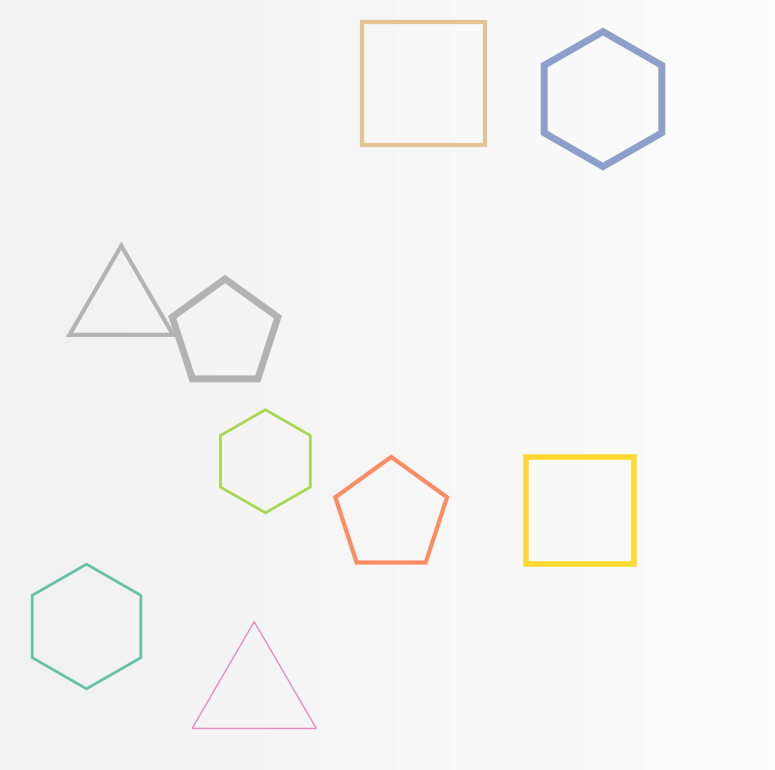[{"shape": "hexagon", "thickness": 1, "radius": 0.4, "center": [0.112, 0.186]}, {"shape": "pentagon", "thickness": 1.5, "radius": 0.38, "center": [0.505, 0.331]}, {"shape": "hexagon", "thickness": 2.5, "radius": 0.44, "center": [0.778, 0.871]}, {"shape": "triangle", "thickness": 0.5, "radius": 0.46, "center": [0.328, 0.1]}, {"shape": "hexagon", "thickness": 1, "radius": 0.33, "center": [0.342, 0.401]}, {"shape": "square", "thickness": 2, "radius": 0.35, "center": [0.748, 0.337]}, {"shape": "square", "thickness": 1.5, "radius": 0.4, "center": [0.547, 0.892]}, {"shape": "pentagon", "thickness": 2.5, "radius": 0.36, "center": [0.29, 0.566]}, {"shape": "triangle", "thickness": 1.5, "radius": 0.39, "center": [0.156, 0.604]}]